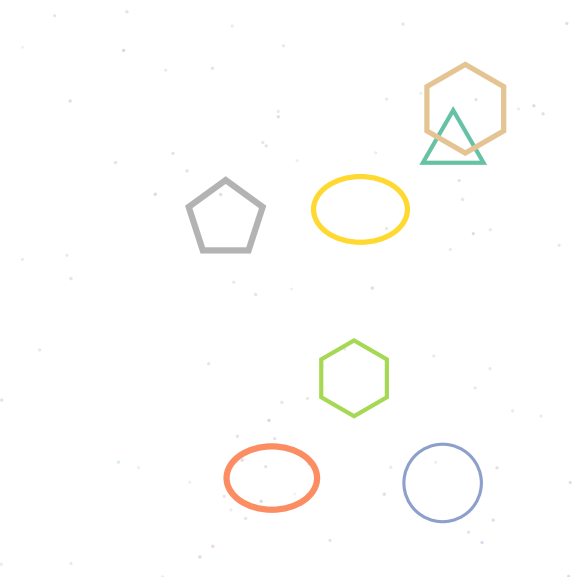[{"shape": "triangle", "thickness": 2, "radius": 0.3, "center": [0.785, 0.748]}, {"shape": "oval", "thickness": 3, "radius": 0.39, "center": [0.471, 0.171]}, {"shape": "circle", "thickness": 1.5, "radius": 0.34, "center": [0.766, 0.163]}, {"shape": "hexagon", "thickness": 2, "radius": 0.33, "center": [0.613, 0.344]}, {"shape": "oval", "thickness": 2.5, "radius": 0.41, "center": [0.624, 0.636]}, {"shape": "hexagon", "thickness": 2.5, "radius": 0.38, "center": [0.806, 0.811]}, {"shape": "pentagon", "thickness": 3, "radius": 0.34, "center": [0.391, 0.62]}]